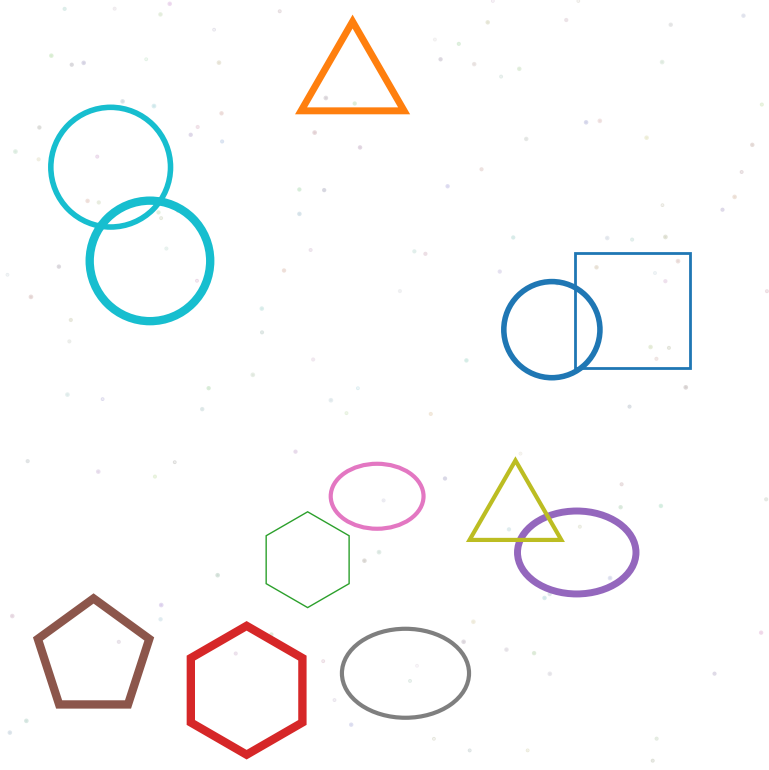[{"shape": "square", "thickness": 1, "radius": 0.38, "center": [0.821, 0.597]}, {"shape": "circle", "thickness": 2, "radius": 0.31, "center": [0.717, 0.572]}, {"shape": "triangle", "thickness": 2.5, "radius": 0.39, "center": [0.458, 0.895]}, {"shape": "hexagon", "thickness": 0.5, "radius": 0.31, "center": [0.4, 0.273]}, {"shape": "hexagon", "thickness": 3, "radius": 0.42, "center": [0.32, 0.104]}, {"shape": "oval", "thickness": 2.5, "radius": 0.38, "center": [0.749, 0.282]}, {"shape": "pentagon", "thickness": 3, "radius": 0.38, "center": [0.122, 0.147]}, {"shape": "oval", "thickness": 1.5, "radius": 0.3, "center": [0.49, 0.356]}, {"shape": "oval", "thickness": 1.5, "radius": 0.41, "center": [0.527, 0.126]}, {"shape": "triangle", "thickness": 1.5, "radius": 0.34, "center": [0.669, 0.333]}, {"shape": "circle", "thickness": 2, "radius": 0.39, "center": [0.144, 0.783]}, {"shape": "circle", "thickness": 3, "radius": 0.39, "center": [0.195, 0.661]}]